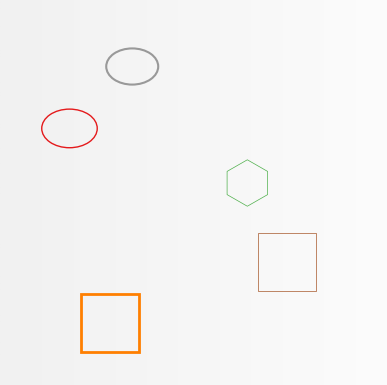[{"shape": "oval", "thickness": 1, "radius": 0.36, "center": [0.179, 0.666]}, {"shape": "hexagon", "thickness": 0.5, "radius": 0.3, "center": [0.638, 0.525]}, {"shape": "square", "thickness": 2, "radius": 0.37, "center": [0.284, 0.16]}, {"shape": "square", "thickness": 0.5, "radius": 0.38, "center": [0.74, 0.319]}, {"shape": "oval", "thickness": 1.5, "radius": 0.34, "center": [0.341, 0.827]}]